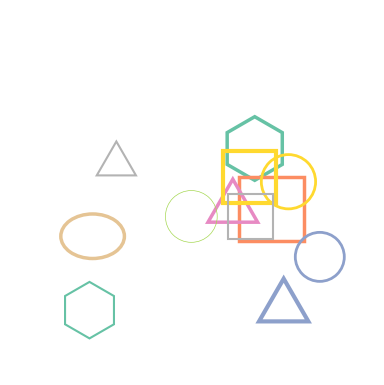[{"shape": "hexagon", "thickness": 2.5, "radius": 0.41, "center": [0.662, 0.614]}, {"shape": "hexagon", "thickness": 1.5, "radius": 0.37, "center": [0.232, 0.194]}, {"shape": "square", "thickness": 2.5, "radius": 0.42, "center": [0.705, 0.458]}, {"shape": "circle", "thickness": 2, "radius": 0.32, "center": [0.831, 0.333]}, {"shape": "triangle", "thickness": 3, "radius": 0.37, "center": [0.737, 0.202]}, {"shape": "triangle", "thickness": 2.5, "radius": 0.37, "center": [0.605, 0.46]}, {"shape": "circle", "thickness": 0.5, "radius": 0.34, "center": [0.497, 0.438]}, {"shape": "square", "thickness": 3, "radius": 0.34, "center": [0.648, 0.541]}, {"shape": "circle", "thickness": 2, "radius": 0.35, "center": [0.749, 0.528]}, {"shape": "oval", "thickness": 2.5, "radius": 0.41, "center": [0.241, 0.386]}, {"shape": "square", "thickness": 1.5, "radius": 0.29, "center": [0.651, 0.437]}, {"shape": "triangle", "thickness": 1.5, "radius": 0.29, "center": [0.302, 0.574]}]